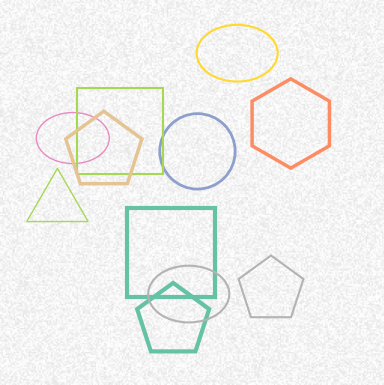[{"shape": "pentagon", "thickness": 3, "radius": 0.49, "center": [0.45, 0.167]}, {"shape": "square", "thickness": 3, "radius": 0.57, "center": [0.444, 0.344]}, {"shape": "hexagon", "thickness": 2.5, "radius": 0.58, "center": [0.755, 0.679]}, {"shape": "circle", "thickness": 2, "radius": 0.49, "center": [0.513, 0.607]}, {"shape": "oval", "thickness": 1, "radius": 0.47, "center": [0.189, 0.641]}, {"shape": "square", "thickness": 1.5, "radius": 0.56, "center": [0.312, 0.66]}, {"shape": "triangle", "thickness": 1, "radius": 0.46, "center": [0.149, 0.471]}, {"shape": "oval", "thickness": 1.5, "radius": 0.53, "center": [0.616, 0.862]}, {"shape": "pentagon", "thickness": 2.5, "radius": 0.52, "center": [0.27, 0.607]}, {"shape": "oval", "thickness": 1.5, "radius": 0.53, "center": [0.49, 0.236]}, {"shape": "pentagon", "thickness": 1.5, "radius": 0.44, "center": [0.704, 0.248]}]